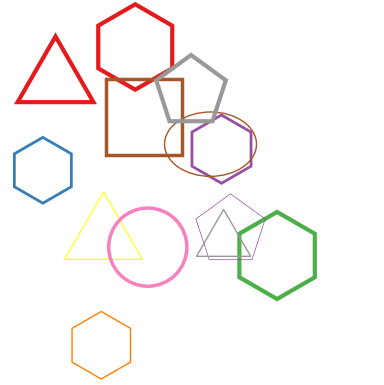[{"shape": "triangle", "thickness": 3, "radius": 0.57, "center": [0.144, 0.792]}, {"shape": "hexagon", "thickness": 3, "radius": 0.55, "center": [0.351, 0.878]}, {"shape": "hexagon", "thickness": 2, "radius": 0.43, "center": [0.111, 0.558]}, {"shape": "hexagon", "thickness": 3, "radius": 0.57, "center": [0.72, 0.336]}, {"shape": "hexagon", "thickness": 2, "radius": 0.44, "center": [0.575, 0.613]}, {"shape": "pentagon", "thickness": 0.5, "radius": 0.47, "center": [0.599, 0.402]}, {"shape": "hexagon", "thickness": 1, "radius": 0.44, "center": [0.263, 0.103]}, {"shape": "triangle", "thickness": 1, "radius": 0.58, "center": [0.269, 0.385]}, {"shape": "square", "thickness": 2.5, "radius": 0.49, "center": [0.373, 0.696]}, {"shape": "oval", "thickness": 1, "radius": 0.6, "center": [0.547, 0.626]}, {"shape": "circle", "thickness": 2.5, "radius": 0.51, "center": [0.384, 0.358]}, {"shape": "pentagon", "thickness": 3, "radius": 0.48, "center": [0.496, 0.762]}, {"shape": "triangle", "thickness": 1, "radius": 0.41, "center": [0.581, 0.375]}]